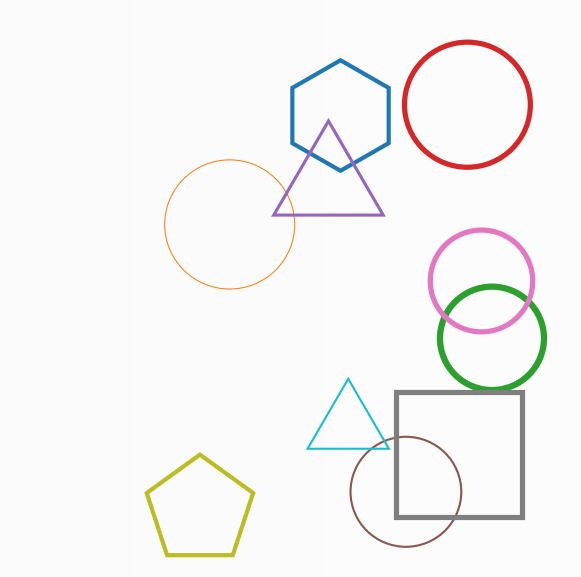[{"shape": "hexagon", "thickness": 2, "radius": 0.48, "center": [0.586, 0.799]}, {"shape": "circle", "thickness": 0.5, "radius": 0.56, "center": [0.395, 0.61]}, {"shape": "circle", "thickness": 3, "radius": 0.45, "center": [0.846, 0.413]}, {"shape": "circle", "thickness": 2.5, "radius": 0.54, "center": [0.804, 0.818]}, {"shape": "triangle", "thickness": 1.5, "radius": 0.54, "center": [0.565, 0.681]}, {"shape": "circle", "thickness": 1, "radius": 0.48, "center": [0.698, 0.148]}, {"shape": "circle", "thickness": 2.5, "radius": 0.44, "center": [0.828, 0.513]}, {"shape": "square", "thickness": 2.5, "radius": 0.54, "center": [0.79, 0.213]}, {"shape": "pentagon", "thickness": 2, "radius": 0.48, "center": [0.344, 0.116]}, {"shape": "triangle", "thickness": 1, "radius": 0.4, "center": [0.599, 0.262]}]